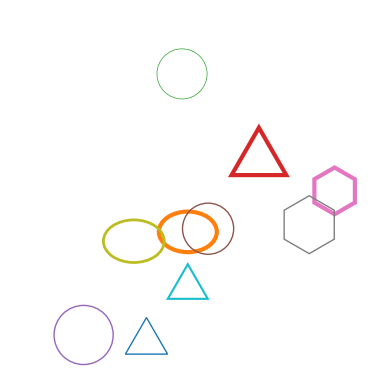[{"shape": "triangle", "thickness": 1, "radius": 0.32, "center": [0.38, 0.112]}, {"shape": "oval", "thickness": 3, "radius": 0.38, "center": [0.488, 0.398]}, {"shape": "circle", "thickness": 0.5, "radius": 0.33, "center": [0.473, 0.808]}, {"shape": "triangle", "thickness": 3, "radius": 0.41, "center": [0.672, 0.586]}, {"shape": "circle", "thickness": 1, "radius": 0.38, "center": [0.217, 0.13]}, {"shape": "circle", "thickness": 1, "radius": 0.33, "center": [0.54, 0.406]}, {"shape": "hexagon", "thickness": 3, "radius": 0.3, "center": [0.869, 0.504]}, {"shape": "hexagon", "thickness": 1, "radius": 0.38, "center": [0.803, 0.416]}, {"shape": "oval", "thickness": 2, "radius": 0.4, "center": [0.348, 0.374]}, {"shape": "triangle", "thickness": 1.5, "radius": 0.3, "center": [0.488, 0.254]}]